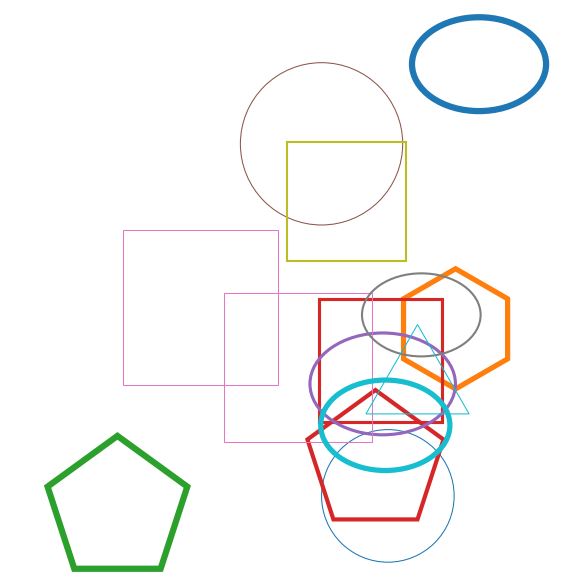[{"shape": "oval", "thickness": 3, "radius": 0.58, "center": [0.829, 0.888]}, {"shape": "circle", "thickness": 0.5, "radius": 0.57, "center": [0.672, 0.14]}, {"shape": "hexagon", "thickness": 2.5, "radius": 0.52, "center": [0.789, 0.43]}, {"shape": "pentagon", "thickness": 3, "radius": 0.64, "center": [0.203, 0.117]}, {"shape": "pentagon", "thickness": 2, "radius": 0.62, "center": [0.65, 0.2]}, {"shape": "square", "thickness": 1.5, "radius": 0.53, "center": [0.659, 0.374]}, {"shape": "oval", "thickness": 1.5, "radius": 0.63, "center": [0.663, 0.334]}, {"shape": "circle", "thickness": 0.5, "radius": 0.7, "center": [0.557, 0.75]}, {"shape": "square", "thickness": 0.5, "radius": 0.67, "center": [0.348, 0.467]}, {"shape": "square", "thickness": 0.5, "radius": 0.64, "center": [0.516, 0.362]}, {"shape": "oval", "thickness": 1, "radius": 0.51, "center": [0.73, 0.454]}, {"shape": "square", "thickness": 1, "radius": 0.51, "center": [0.6, 0.65]}, {"shape": "oval", "thickness": 2.5, "radius": 0.56, "center": [0.667, 0.263]}, {"shape": "triangle", "thickness": 0.5, "radius": 0.52, "center": [0.723, 0.334]}]